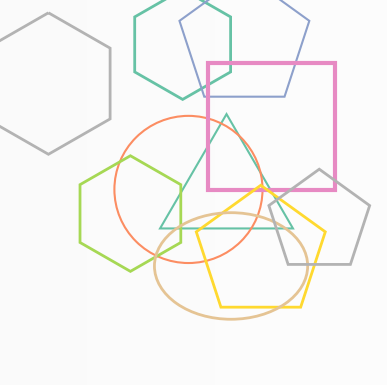[{"shape": "hexagon", "thickness": 2, "radius": 0.71, "center": [0.471, 0.885]}, {"shape": "triangle", "thickness": 1.5, "radius": 0.99, "center": [0.585, 0.506]}, {"shape": "circle", "thickness": 1.5, "radius": 0.96, "center": [0.486, 0.508]}, {"shape": "pentagon", "thickness": 1.5, "radius": 0.88, "center": [0.631, 0.891]}, {"shape": "square", "thickness": 3, "radius": 0.82, "center": [0.7, 0.672]}, {"shape": "hexagon", "thickness": 2, "radius": 0.75, "center": [0.337, 0.445]}, {"shape": "pentagon", "thickness": 2, "radius": 0.88, "center": [0.673, 0.344]}, {"shape": "oval", "thickness": 2, "radius": 0.99, "center": [0.596, 0.309]}, {"shape": "pentagon", "thickness": 2, "radius": 0.68, "center": [0.824, 0.424]}, {"shape": "hexagon", "thickness": 2, "radius": 0.92, "center": [0.125, 0.783]}]